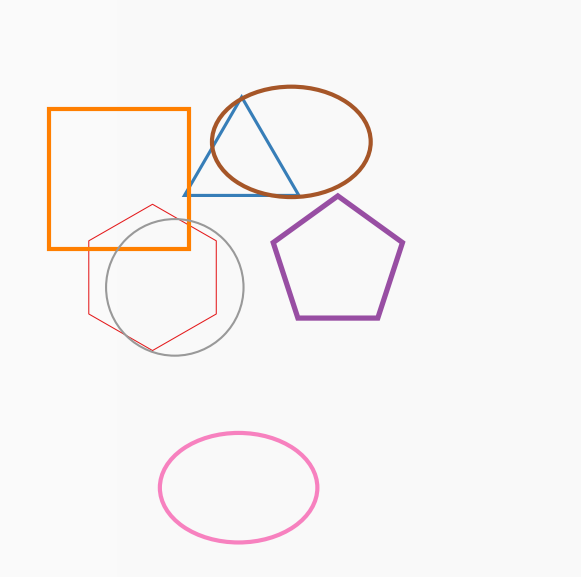[{"shape": "hexagon", "thickness": 0.5, "radius": 0.63, "center": [0.262, 0.519]}, {"shape": "triangle", "thickness": 1.5, "radius": 0.57, "center": [0.416, 0.718]}, {"shape": "pentagon", "thickness": 2.5, "radius": 0.58, "center": [0.581, 0.543]}, {"shape": "square", "thickness": 2, "radius": 0.6, "center": [0.205, 0.689]}, {"shape": "oval", "thickness": 2, "radius": 0.68, "center": [0.501, 0.753]}, {"shape": "oval", "thickness": 2, "radius": 0.68, "center": [0.411, 0.155]}, {"shape": "circle", "thickness": 1, "radius": 0.59, "center": [0.301, 0.502]}]